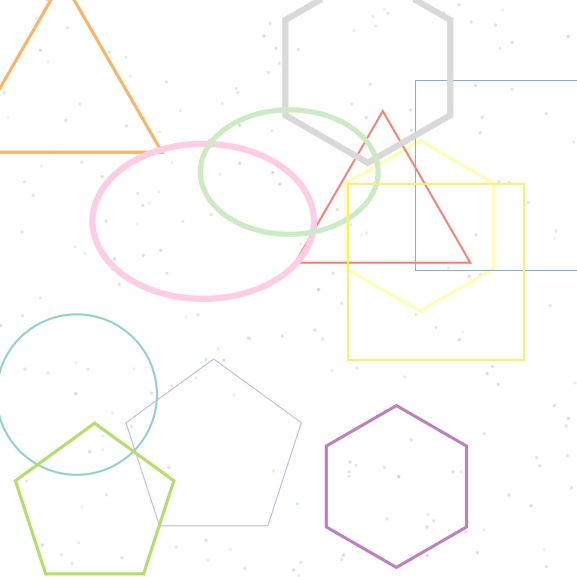[{"shape": "circle", "thickness": 1, "radius": 0.69, "center": [0.133, 0.316]}, {"shape": "hexagon", "thickness": 1.5, "radius": 0.74, "center": [0.727, 0.608]}, {"shape": "pentagon", "thickness": 0.5, "radius": 0.8, "center": [0.37, 0.218]}, {"shape": "triangle", "thickness": 1, "radius": 0.88, "center": [0.663, 0.632]}, {"shape": "square", "thickness": 0.5, "radius": 0.82, "center": [0.884, 0.696]}, {"shape": "triangle", "thickness": 1.5, "radius": 1.0, "center": [0.108, 0.835]}, {"shape": "pentagon", "thickness": 1.5, "radius": 0.72, "center": [0.164, 0.122]}, {"shape": "oval", "thickness": 3, "radius": 0.96, "center": [0.352, 0.616]}, {"shape": "hexagon", "thickness": 3, "radius": 0.82, "center": [0.637, 0.882]}, {"shape": "hexagon", "thickness": 1.5, "radius": 0.7, "center": [0.686, 0.157]}, {"shape": "oval", "thickness": 2.5, "radius": 0.77, "center": [0.501, 0.701]}, {"shape": "square", "thickness": 1, "radius": 0.76, "center": [0.755, 0.529]}]